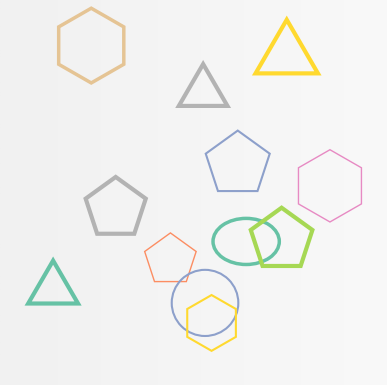[{"shape": "oval", "thickness": 2.5, "radius": 0.43, "center": [0.635, 0.373]}, {"shape": "triangle", "thickness": 3, "radius": 0.37, "center": [0.137, 0.249]}, {"shape": "pentagon", "thickness": 1, "radius": 0.35, "center": [0.44, 0.325]}, {"shape": "circle", "thickness": 1.5, "radius": 0.43, "center": [0.529, 0.213]}, {"shape": "pentagon", "thickness": 1.5, "radius": 0.43, "center": [0.614, 0.574]}, {"shape": "hexagon", "thickness": 1, "radius": 0.47, "center": [0.851, 0.517]}, {"shape": "pentagon", "thickness": 3, "radius": 0.42, "center": [0.727, 0.377]}, {"shape": "hexagon", "thickness": 1.5, "radius": 0.36, "center": [0.546, 0.161]}, {"shape": "triangle", "thickness": 3, "radius": 0.46, "center": [0.74, 0.856]}, {"shape": "hexagon", "thickness": 2.5, "radius": 0.49, "center": [0.235, 0.882]}, {"shape": "pentagon", "thickness": 3, "radius": 0.41, "center": [0.299, 0.459]}, {"shape": "triangle", "thickness": 3, "radius": 0.36, "center": [0.524, 0.761]}]